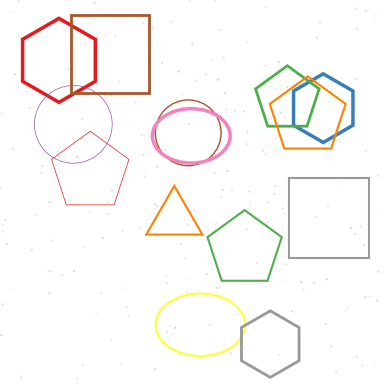[{"shape": "pentagon", "thickness": 0.5, "radius": 0.53, "center": [0.234, 0.553]}, {"shape": "hexagon", "thickness": 2.5, "radius": 0.55, "center": [0.153, 0.843]}, {"shape": "hexagon", "thickness": 2.5, "radius": 0.45, "center": [0.84, 0.719]}, {"shape": "pentagon", "thickness": 1.5, "radius": 0.51, "center": [0.635, 0.353]}, {"shape": "pentagon", "thickness": 2, "radius": 0.43, "center": [0.746, 0.742]}, {"shape": "circle", "thickness": 0.5, "radius": 0.5, "center": [0.19, 0.677]}, {"shape": "pentagon", "thickness": 1.5, "radius": 0.52, "center": [0.799, 0.698]}, {"shape": "triangle", "thickness": 1.5, "radius": 0.42, "center": [0.453, 0.433]}, {"shape": "oval", "thickness": 1.5, "radius": 0.58, "center": [0.52, 0.157]}, {"shape": "circle", "thickness": 1, "radius": 0.43, "center": [0.489, 0.655]}, {"shape": "square", "thickness": 2, "radius": 0.5, "center": [0.286, 0.86]}, {"shape": "oval", "thickness": 2.5, "radius": 0.5, "center": [0.497, 0.647]}, {"shape": "square", "thickness": 1.5, "radius": 0.52, "center": [0.855, 0.434]}, {"shape": "hexagon", "thickness": 2, "radius": 0.43, "center": [0.702, 0.106]}]